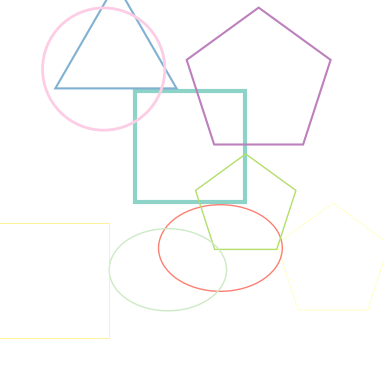[{"shape": "square", "thickness": 3, "radius": 0.72, "center": [0.493, 0.619]}, {"shape": "pentagon", "thickness": 0.5, "radius": 0.77, "center": [0.865, 0.319]}, {"shape": "oval", "thickness": 1, "radius": 0.8, "center": [0.573, 0.356]}, {"shape": "triangle", "thickness": 1.5, "radius": 0.91, "center": [0.301, 0.861]}, {"shape": "pentagon", "thickness": 1, "radius": 0.69, "center": [0.638, 0.463]}, {"shape": "circle", "thickness": 2, "radius": 0.79, "center": [0.269, 0.821]}, {"shape": "pentagon", "thickness": 1.5, "radius": 0.98, "center": [0.672, 0.784]}, {"shape": "oval", "thickness": 1, "radius": 0.76, "center": [0.436, 0.299]}, {"shape": "square", "thickness": 0.5, "radius": 0.75, "center": [0.135, 0.27]}]